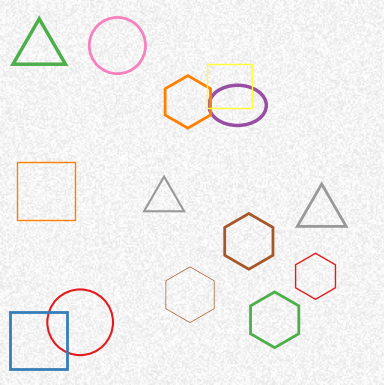[{"shape": "circle", "thickness": 1.5, "radius": 0.43, "center": [0.208, 0.163]}, {"shape": "hexagon", "thickness": 1, "radius": 0.3, "center": [0.82, 0.282]}, {"shape": "square", "thickness": 2, "radius": 0.37, "center": [0.1, 0.115]}, {"shape": "triangle", "thickness": 2.5, "radius": 0.39, "center": [0.102, 0.873]}, {"shape": "hexagon", "thickness": 2, "radius": 0.36, "center": [0.713, 0.169]}, {"shape": "oval", "thickness": 2.5, "radius": 0.37, "center": [0.617, 0.726]}, {"shape": "square", "thickness": 1, "radius": 0.38, "center": [0.119, 0.504]}, {"shape": "hexagon", "thickness": 2, "radius": 0.34, "center": [0.488, 0.735]}, {"shape": "square", "thickness": 1, "radius": 0.29, "center": [0.596, 0.777]}, {"shape": "hexagon", "thickness": 0.5, "radius": 0.36, "center": [0.494, 0.234]}, {"shape": "hexagon", "thickness": 2, "radius": 0.36, "center": [0.646, 0.373]}, {"shape": "circle", "thickness": 2, "radius": 0.37, "center": [0.305, 0.882]}, {"shape": "triangle", "thickness": 2, "radius": 0.37, "center": [0.836, 0.449]}, {"shape": "triangle", "thickness": 1.5, "radius": 0.3, "center": [0.426, 0.481]}]